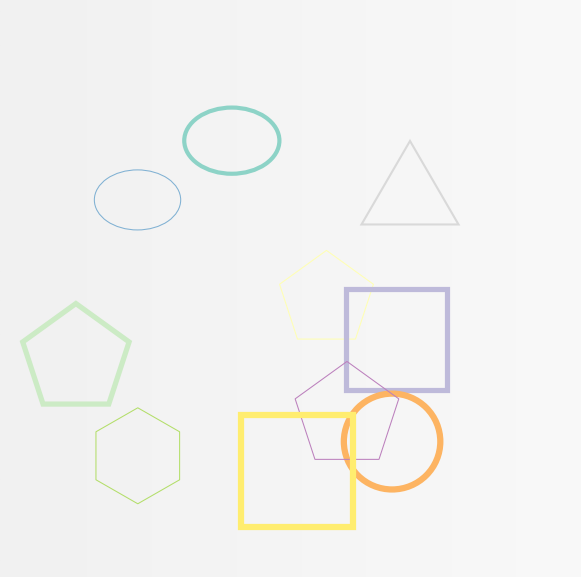[{"shape": "oval", "thickness": 2, "radius": 0.41, "center": [0.399, 0.756]}, {"shape": "pentagon", "thickness": 0.5, "radius": 0.42, "center": [0.562, 0.481]}, {"shape": "square", "thickness": 2.5, "radius": 0.44, "center": [0.682, 0.412]}, {"shape": "oval", "thickness": 0.5, "radius": 0.37, "center": [0.237, 0.653]}, {"shape": "circle", "thickness": 3, "radius": 0.41, "center": [0.675, 0.235]}, {"shape": "hexagon", "thickness": 0.5, "radius": 0.42, "center": [0.237, 0.21]}, {"shape": "triangle", "thickness": 1, "radius": 0.48, "center": [0.705, 0.659]}, {"shape": "pentagon", "thickness": 0.5, "radius": 0.47, "center": [0.597, 0.28]}, {"shape": "pentagon", "thickness": 2.5, "radius": 0.48, "center": [0.131, 0.377]}, {"shape": "square", "thickness": 3, "radius": 0.49, "center": [0.511, 0.183]}]